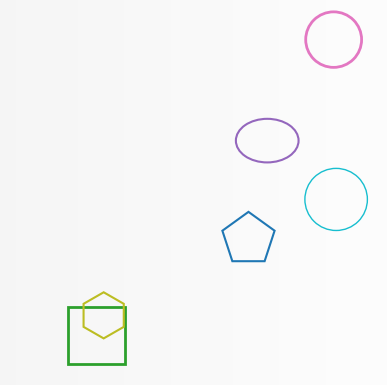[{"shape": "pentagon", "thickness": 1.5, "radius": 0.35, "center": [0.641, 0.379]}, {"shape": "square", "thickness": 2, "radius": 0.37, "center": [0.248, 0.13]}, {"shape": "oval", "thickness": 1.5, "radius": 0.4, "center": [0.69, 0.635]}, {"shape": "circle", "thickness": 2, "radius": 0.36, "center": [0.861, 0.897]}, {"shape": "hexagon", "thickness": 1.5, "radius": 0.3, "center": [0.268, 0.181]}, {"shape": "circle", "thickness": 1, "radius": 0.4, "center": [0.867, 0.482]}]